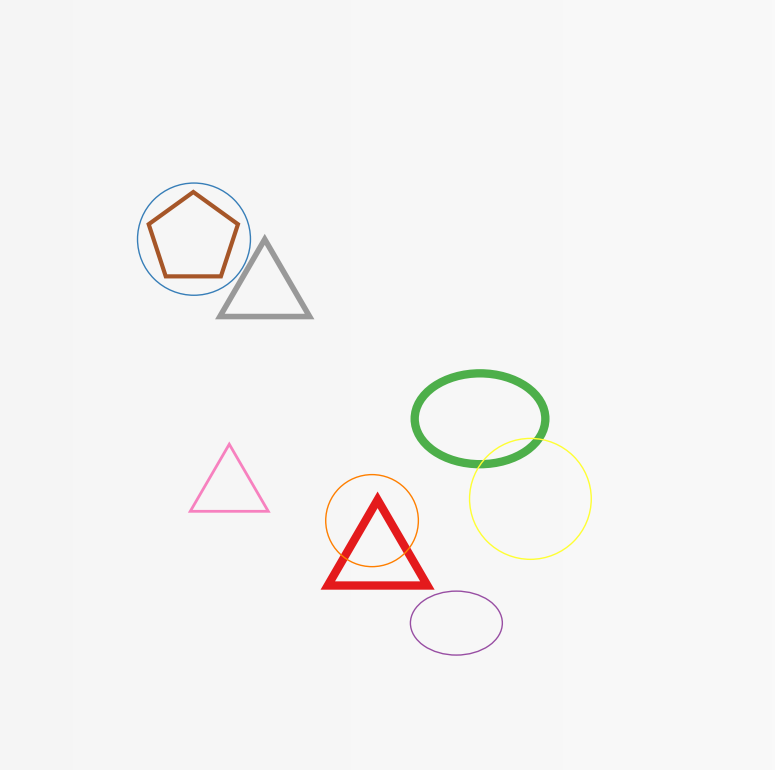[{"shape": "triangle", "thickness": 3, "radius": 0.37, "center": [0.487, 0.277]}, {"shape": "circle", "thickness": 0.5, "radius": 0.36, "center": [0.25, 0.689]}, {"shape": "oval", "thickness": 3, "radius": 0.42, "center": [0.619, 0.456]}, {"shape": "oval", "thickness": 0.5, "radius": 0.3, "center": [0.589, 0.191]}, {"shape": "circle", "thickness": 0.5, "radius": 0.3, "center": [0.48, 0.324]}, {"shape": "circle", "thickness": 0.5, "radius": 0.39, "center": [0.684, 0.352]}, {"shape": "pentagon", "thickness": 1.5, "radius": 0.3, "center": [0.249, 0.69]}, {"shape": "triangle", "thickness": 1, "radius": 0.29, "center": [0.296, 0.365]}, {"shape": "triangle", "thickness": 2, "radius": 0.33, "center": [0.342, 0.622]}]